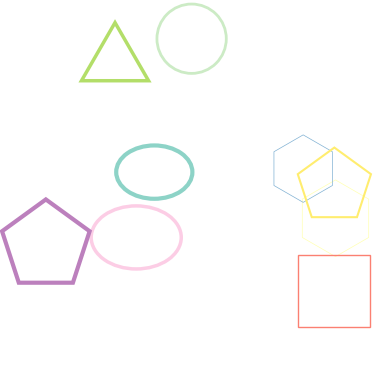[{"shape": "oval", "thickness": 3, "radius": 0.49, "center": [0.401, 0.553]}, {"shape": "hexagon", "thickness": 0.5, "radius": 0.5, "center": [0.871, 0.433]}, {"shape": "square", "thickness": 1, "radius": 0.47, "center": [0.868, 0.243]}, {"shape": "hexagon", "thickness": 0.5, "radius": 0.44, "center": [0.787, 0.562]}, {"shape": "triangle", "thickness": 2.5, "radius": 0.5, "center": [0.299, 0.841]}, {"shape": "oval", "thickness": 2.5, "radius": 0.58, "center": [0.354, 0.383]}, {"shape": "pentagon", "thickness": 3, "radius": 0.6, "center": [0.119, 0.362]}, {"shape": "circle", "thickness": 2, "radius": 0.45, "center": [0.498, 0.899]}, {"shape": "pentagon", "thickness": 1.5, "radius": 0.5, "center": [0.868, 0.517]}]